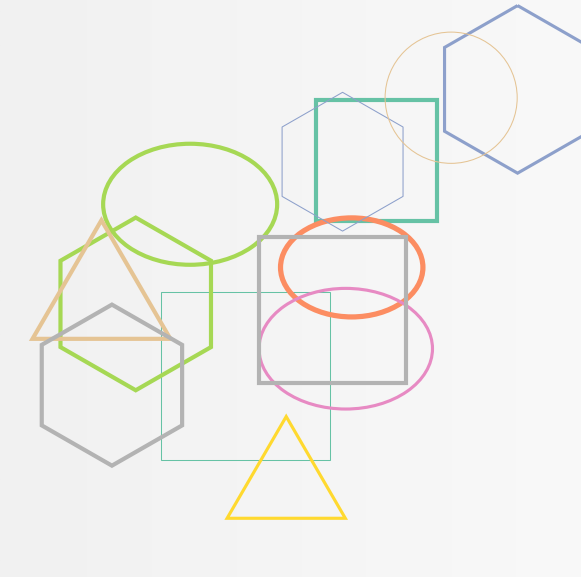[{"shape": "square", "thickness": 0.5, "radius": 0.73, "center": [0.423, 0.348]}, {"shape": "square", "thickness": 2, "radius": 0.52, "center": [0.647, 0.721]}, {"shape": "oval", "thickness": 2.5, "radius": 0.61, "center": [0.605, 0.536]}, {"shape": "hexagon", "thickness": 0.5, "radius": 0.6, "center": [0.589, 0.719]}, {"shape": "hexagon", "thickness": 1.5, "radius": 0.73, "center": [0.89, 0.844]}, {"shape": "oval", "thickness": 1.5, "radius": 0.75, "center": [0.595, 0.395]}, {"shape": "hexagon", "thickness": 2, "radius": 0.75, "center": [0.234, 0.473]}, {"shape": "oval", "thickness": 2, "radius": 0.75, "center": [0.327, 0.645]}, {"shape": "triangle", "thickness": 1.5, "radius": 0.59, "center": [0.492, 0.16]}, {"shape": "circle", "thickness": 0.5, "radius": 0.57, "center": [0.776, 0.83]}, {"shape": "triangle", "thickness": 2, "radius": 0.68, "center": [0.175, 0.481]}, {"shape": "square", "thickness": 2, "radius": 0.63, "center": [0.572, 0.463]}, {"shape": "hexagon", "thickness": 2, "radius": 0.7, "center": [0.193, 0.332]}]